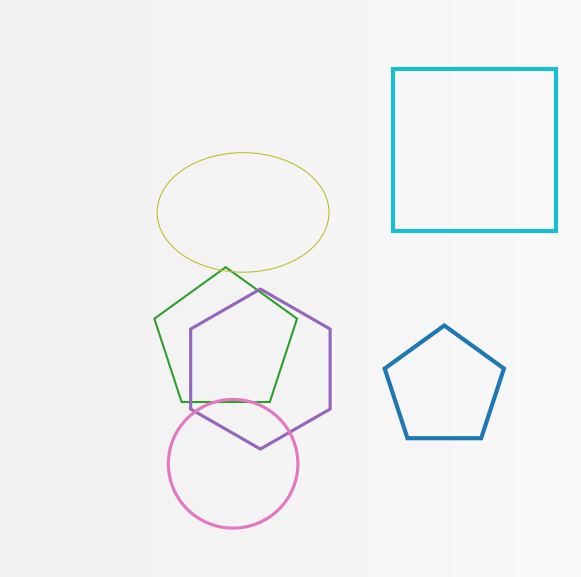[{"shape": "pentagon", "thickness": 2, "radius": 0.54, "center": [0.764, 0.328]}, {"shape": "pentagon", "thickness": 1, "radius": 0.65, "center": [0.388, 0.407]}, {"shape": "hexagon", "thickness": 1.5, "radius": 0.69, "center": [0.448, 0.36]}, {"shape": "circle", "thickness": 1.5, "radius": 0.56, "center": [0.401, 0.196]}, {"shape": "oval", "thickness": 0.5, "radius": 0.74, "center": [0.418, 0.631]}, {"shape": "square", "thickness": 2, "radius": 0.7, "center": [0.817, 0.74]}]